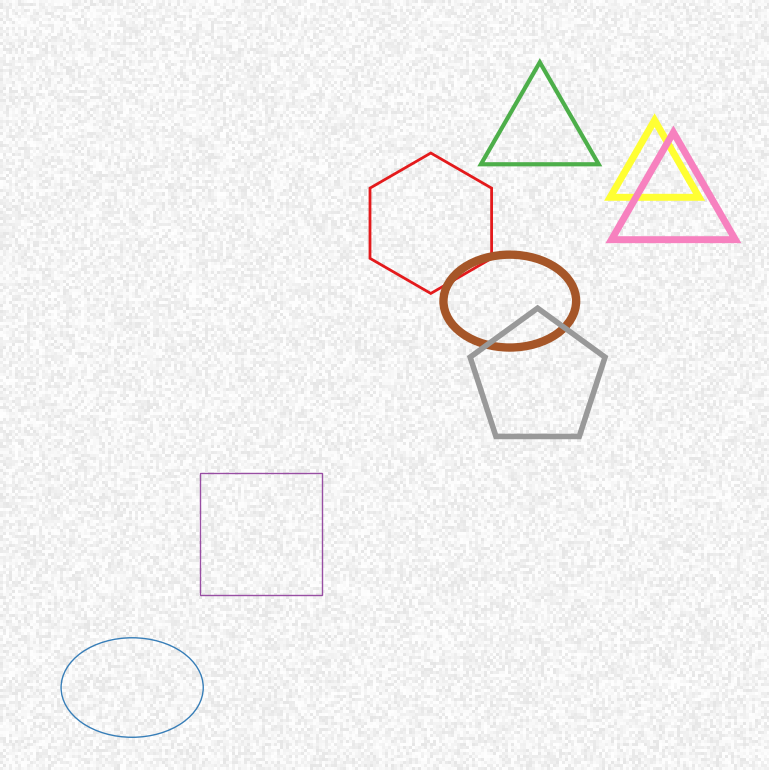[{"shape": "hexagon", "thickness": 1, "radius": 0.46, "center": [0.559, 0.71]}, {"shape": "oval", "thickness": 0.5, "radius": 0.46, "center": [0.172, 0.107]}, {"shape": "triangle", "thickness": 1.5, "radius": 0.44, "center": [0.701, 0.831]}, {"shape": "square", "thickness": 0.5, "radius": 0.4, "center": [0.339, 0.307]}, {"shape": "triangle", "thickness": 2.5, "radius": 0.33, "center": [0.85, 0.777]}, {"shape": "oval", "thickness": 3, "radius": 0.43, "center": [0.662, 0.609]}, {"shape": "triangle", "thickness": 2.5, "radius": 0.46, "center": [0.875, 0.735]}, {"shape": "pentagon", "thickness": 2, "radius": 0.46, "center": [0.698, 0.508]}]